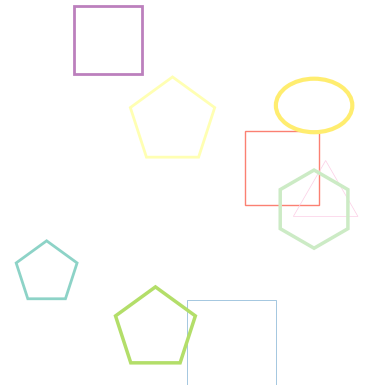[{"shape": "pentagon", "thickness": 2, "radius": 0.42, "center": [0.121, 0.291]}, {"shape": "pentagon", "thickness": 2, "radius": 0.58, "center": [0.448, 0.685]}, {"shape": "square", "thickness": 1, "radius": 0.48, "center": [0.732, 0.564]}, {"shape": "square", "thickness": 0.5, "radius": 0.58, "center": [0.601, 0.105]}, {"shape": "pentagon", "thickness": 2.5, "radius": 0.55, "center": [0.404, 0.146]}, {"shape": "triangle", "thickness": 0.5, "radius": 0.48, "center": [0.846, 0.486]}, {"shape": "square", "thickness": 2, "radius": 0.44, "center": [0.28, 0.896]}, {"shape": "hexagon", "thickness": 2.5, "radius": 0.51, "center": [0.816, 0.457]}, {"shape": "oval", "thickness": 3, "radius": 0.5, "center": [0.816, 0.726]}]